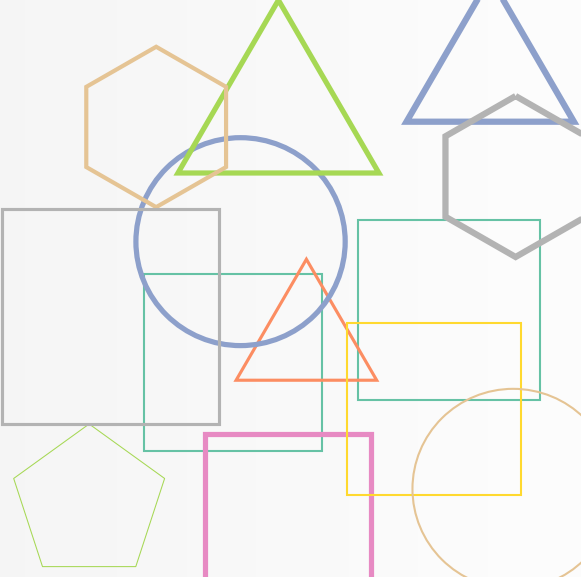[{"shape": "square", "thickness": 1, "radius": 0.78, "center": [0.772, 0.462]}, {"shape": "square", "thickness": 1, "radius": 0.77, "center": [0.4, 0.372]}, {"shape": "triangle", "thickness": 1.5, "radius": 0.7, "center": [0.527, 0.411]}, {"shape": "triangle", "thickness": 3, "radius": 0.83, "center": [0.843, 0.872]}, {"shape": "circle", "thickness": 2.5, "radius": 0.9, "center": [0.414, 0.581]}, {"shape": "square", "thickness": 2.5, "radius": 0.71, "center": [0.495, 0.105]}, {"shape": "triangle", "thickness": 2.5, "radius": 1.0, "center": [0.479, 0.799]}, {"shape": "pentagon", "thickness": 0.5, "radius": 0.68, "center": [0.153, 0.128]}, {"shape": "square", "thickness": 1, "radius": 0.75, "center": [0.747, 0.291]}, {"shape": "hexagon", "thickness": 2, "radius": 0.69, "center": [0.269, 0.779]}, {"shape": "circle", "thickness": 1, "radius": 0.87, "center": [0.883, 0.153]}, {"shape": "square", "thickness": 1.5, "radius": 0.93, "center": [0.19, 0.451]}, {"shape": "hexagon", "thickness": 3, "radius": 0.7, "center": [0.887, 0.694]}]